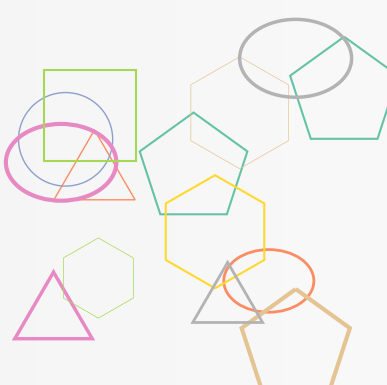[{"shape": "pentagon", "thickness": 1.5, "radius": 0.73, "center": [0.499, 0.562]}, {"shape": "pentagon", "thickness": 1.5, "radius": 0.73, "center": [0.888, 0.758]}, {"shape": "oval", "thickness": 2, "radius": 0.58, "center": [0.694, 0.27]}, {"shape": "triangle", "thickness": 1, "radius": 0.6, "center": [0.244, 0.542]}, {"shape": "circle", "thickness": 1, "radius": 0.61, "center": [0.169, 0.638]}, {"shape": "oval", "thickness": 3, "radius": 0.71, "center": [0.158, 0.578]}, {"shape": "triangle", "thickness": 2.5, "radius": 0.58, "center": [0.138, 0.178]}, {"shape": "square", "thickness": 1.5, "radius": 0.59, "center": [0.233, 0.699]}, {"shape": "hexagon", "thickness": 0.5, "radius": 0.52, "center": [0.254, 0.278]}, {"shape": "hexagon", "thickness": 1.5, "radius": 0.73, "center": [0.555, 0.398]}, {"shape": "pentagon", "thickness": 3, "radius": 0.73, "center": [0.763, 0.102]}, {"shape": "hexagon", "thickness": 0.5, "radius": 0.73, "center": [0.618, 0.707]}, {"shape": "oval", "thickness": 2.5, "radius": 0.72, "center": [0.763, 0.849]}, {"shape": "triangle", "thickness": 2, "radius": 0.52, "center": [0.588, 0.214]}]